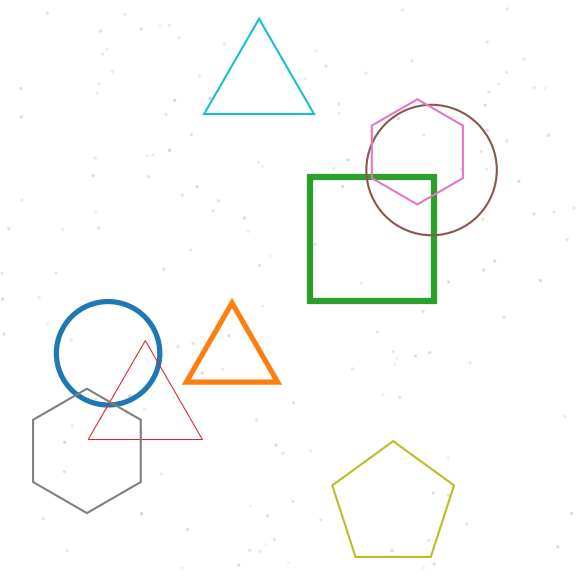[{"shape": "circle", "thickness": 2.5, "radius": 0.45, "center": [0.187, 0.387]}, {"shape": "triangle", "thickness": 2.5, "radius": 0.46, "center": [0.402, 0.383]}, {"shape": "square", "thickness": 3, "radius": 0.54, "center": [0.645, 0.586]}, {"shape": "triangle", "thickness": 0.5, "radius": 0.57, "center": [0.252, 0.295]}, {"shape": "circle", "thickness": 1, "radius": 0.56, "center": [0.747, 0.705]}, {"shape": "hexagon", "thickness": 1, "radius": 0.46, "center": [0.723, 0.736]}, {"shape": "hexagon", "thickness": 1, "radius": 0.54, "center": [0.151, 0.218]}, {"shape": "pentagon", "thickness": 1, "radius": 0.55, "center": [0.681, 0.124]}, {"shape": "triangle", "thickness": 1, "radius": 0.55, "center": [0.449, 0.857]}]